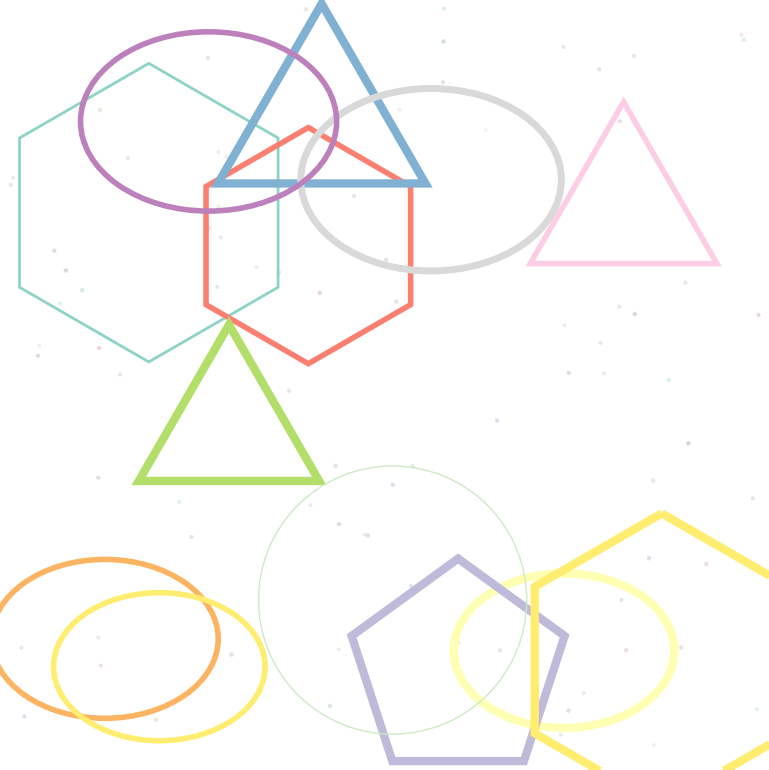[{"shape": "hexagon", "thickness": 1, "radius": 0.97, "center": [0.193, 0.724]}, {"shape": "oval", "thickness": 3, "radius": 0.72, "center": [0.732, 0.155]}, {"shape": "pentagon", "thickness": 3, "radius": 0.73, "center": [0.595, 0.129]}, {"shape": "hexagon", "thickness": 2, "radius": 0.77, "center": [0.4, 0.681]}, {"shape": "triangle", "thickness": 3, "radius": 0.78, "center": [0.418, 0.84]}, {"shape": "oval", "thickness": 2, "radius": 0.74, "center": [0.136, 0.17]}, {"shape": "triangle", "thickness": 3, "radius": 0.68, "center": [0.297, 0.443]}, {"shape": "triangle", "thickness": 2, "radius": 0.7, "center": [0.81, 0.728]}, {"shape": "oval", "thickness": 2.5, "radius": 0.85, "center": [0.56, 0.767]}, {"shape": "oval", "thickness": 2, "radius": 0.83, "center": [0.271, 0.842]}, {"shape": "circle", "thickness": 0.5, "radius": 0.87, "center": [0.51, 0.221]}, {"shape": "oval", "thickness": 2, "radius": 0.69, "center": [0.207, 0.134]}, {"shape": "hexagon", "thickness": 3, "radius": 0.95, "center": [0.859, 0.143]}]